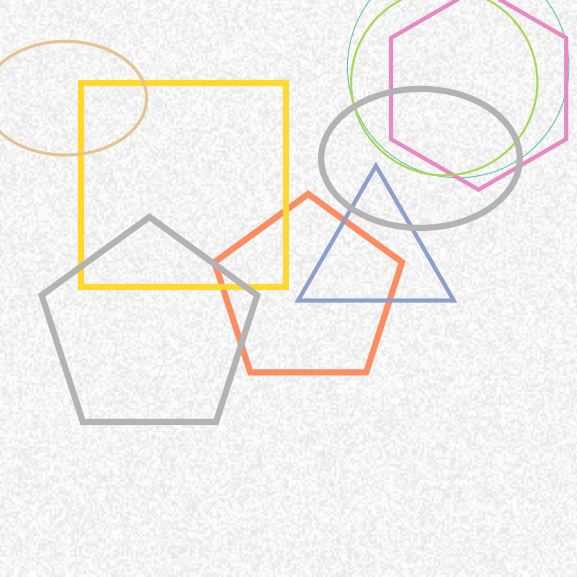[{"shape": "circle", "thickness": 0.5, "radius": 0.96, "center": [0.793, 0.883]}, {"shape": "pentagon", "thickness": 3, "radius": 0.85, "center": [0.534, 0.492]}, {"shape": "triangle", "thickness": 2, "radius": 0.78, "center": [0.651, 0.557]}, {"shape": "hexagon", "thickness": 2, "radius": 0.88, "center": [0.829, 0.846]}, {"shape": "circle", "thickness": 1, "radius": 0.81, "center": [0.769, 0.857]}, {"shape": "square", "thickness": 3, "radius": 0.88, "center": [0.318, 0.679]}, {"shape": "oval", "thickness": 1.5, "radius": 0.7, "center": [0.113, 0.829]}, {"shape": "oval", "thickness": 3, "radius": 0.86, "center": [0.728, 0.725]}, {"shape": "pentagon", "thickness": 3, "radius": 0.98, "center": [0.259, 0.427]}]